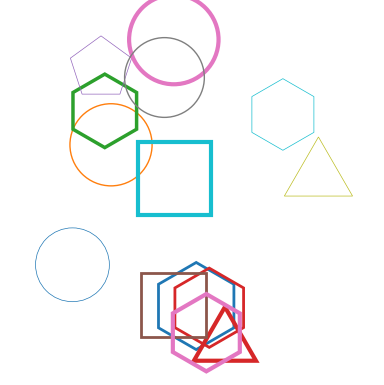[{"shape": "hexagon", "thickness": 2, "radius": 0.57, "center": [0.51, 0.205]}, {"shape": "circle", "thickness": 0.5, "radius": 0.48, "center": [0.188, 0.312]}, {"shape": "circle", "thickness": 1, "radius": 0.53, "center": [0.288, 0.624]}, {"shape": "hexagon", "thickness": 2.5, "radius": 0.48, "center": [0.272, 0.712]}, {"shape": "hexagon", "thickness": 2, "radius": 0.51, "center": [0.543, 0.201]}, {"shape": "triangle", "thickness": 3, "radius": 0.47, "center": [0.584, 0.11]}, {"shape": "pentagon", "thickness": 0.5, "radius": 0.42, "center": [0.262, 0.823]}, {"shape": "square", "thickness": 2, "radius": 0.42, "center": [0.451, 0.208]}, {"shape": "hexagon", "thickness": 3, "radius": 0.5, "center": [0.536, 0.136]}, {"shape": "circle", "thickness": 3, "radius": 0.58, "center": [0.451, 0.897]}, {"shape": "circle", "thickness": 1, "radius": 0.52, "center": [0.427, 0.799]}, {"shape": "triangle", "thickness": 0.5, "radius": 0.51, "center": [0.827, 0.542]}, {"shape": "hexagon", "thickness": 0.5, "radius": 0.46, "center": [0.735, 0.703]}, {"shape": "square", "thickness": 3, "radius": 0.47, "center": [0.454, 0.537]}]